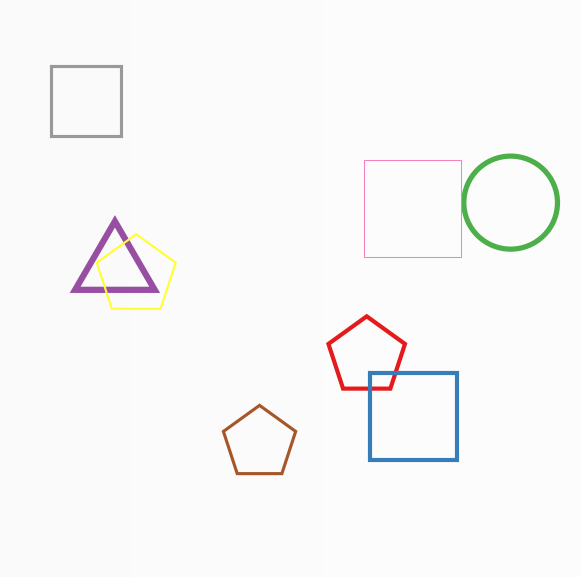[{"shape": "pentagon", "thickness": 2, "radius": 0.35, "center": [0.631, 0.382]}, {"shape": "square", "thickness": 2, "radius": 0.38, "center": [0.711, 0.278]}, {"shape": "circle", "thickness": 2.5, "radius": 0.4, "center": [0.879, 0.648]}, {"shape": "triangle", "thickness": 3, "radius": 0.4, "center": [0.198, 0.537]}, {"shape": "pentagon", "thickness": 1, "radius": 0.36, "center": [0.234, 0.522]}, {"shape": "pentagon", "thickness": 1.5, "radius": 0.33, "center": [0.447, 0.232]}, {"shape": "square", "thickness": 0.5, "radius": 0.42, "center": [0.71, 0.638]}, {"shape": "square", "thickness": 1.5, "radius": 0.3, "center": [0.148, 0.824]}]